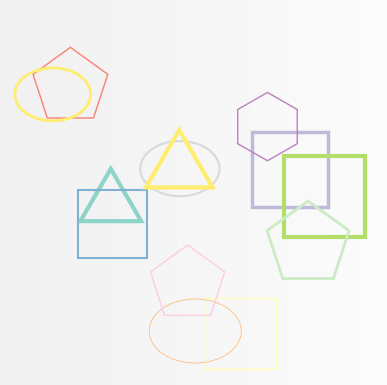[{"shape": "triangle", "thickness": 3, "radius": 0.45, "center": [0.286, 0.471]}, {"shape": "square", "thickness": 1, "radius": 0.46, "center": [0.62, 0.134]}, {"shape": "square", "thickness": 2.5, "radius": 0.49, "center": [0.749, 0.56]}, {"shape": "pentagon", "thickness": 1, "radius": 0.51, "center": [0.182, 0.776]}, {"shape": "square", "thickness": 1.5, "radius": 0.45, "center": [0.29, 0.418]}, {"shape": "oval", "thickness": 0.5, "radius": 0.59, "center": [0.504, 0.14]}, {"shape": "square", "thickness": 3, "radius": 0.52, "center": [0.838, 0.49]}, {"shape": "pentagon", "thickness": 1, "radius": 0.5, "center": [0.484, 0.263]}, {"shape": "oval", "thickness": 1.5, "radius": 0.51, "center": [0.464, 0.562]}, {"shape": "hexagon", "thickness": 1, "radius": 0.44, "center": [0.69, 0.671]}, {"shape": "pentagon", "thickness": 2, "radius": 0.56, "center": [0.795, 0.367]}, {"shape": "triangle", "thickness": 3, "radius": 0.5, "center": [0.462, 0.563]}, {"shape": "oval", "thickness": 2, "radius": 0.49, "center": [0.136, 0.755]}]